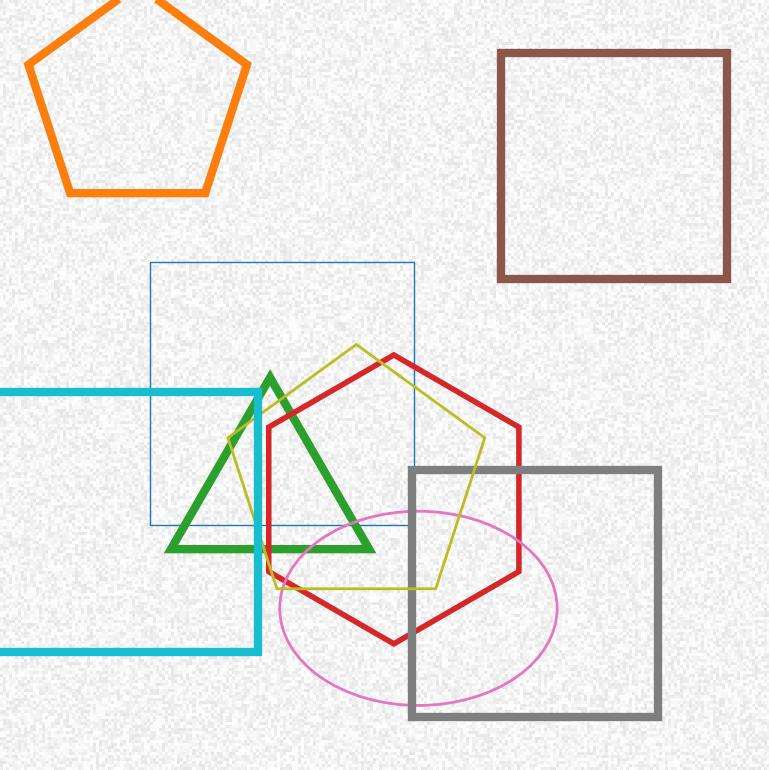[{"shape": "square", "thickness": 0.5, "radius": 0.85, "center": [0.366, 0.489]}, {"shape": "pentagon", "thickness": 3, "radius": 0.75, "center": [0.179, 0.87]}, {"shape": "triangle", "thickness": 3, "radius": 0.74, "center": [0.351, 0.361]}, {"shape": "hexagon", "thickness": 2, "radius": 0.94, "center": [0.511, 0.351]}, {"shape": "square", "thickness": 3, "radius": 0.73, "center": [0.798, 0.784]}, {"shape": "oval", "thickness": 1, "radius": 0.9, "center": [0.543, 0.21]}, {"shape": "square", "thickness": 3, "radius": 0.8, "center": [0.695, 0.229]}, {"shape": "pentagon", "thickness": 1, "radius": 0.88, "center": [0.463, 0.377]}, {"shape": "square", "thickness": 3, "radius": 0.84, "center": [0.167, 0.322]}]